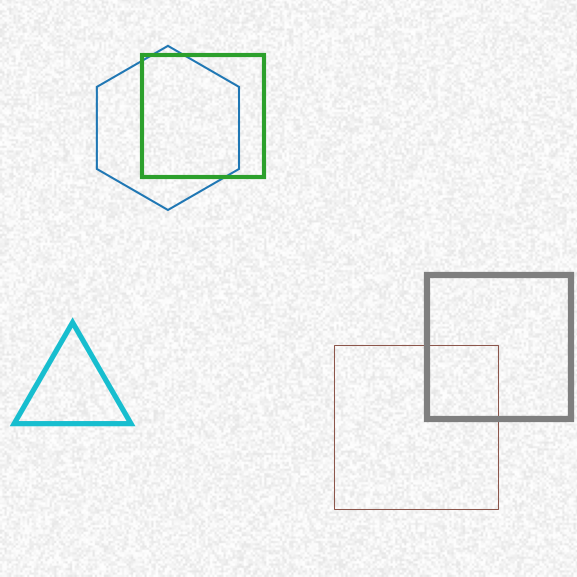[{"shape": "hexagon", "thickness": 1, "radius": 0.71, "center": [0.291, 0.778]}, {"shape": "square", "thickness": 2, "radius": 0.53, "center": [0.351, 0.798]}, {"shape": "square", "thickness": 0.5, "radius": 0.71, "center": [0.72, 0.26]}, {"shape": "square", "thickness": 3, "radius": 0.62, "center": [0.864, 0.399]}, {"shape": "triangle", "thickness": 2.5, "radius": 0.58, "center": [0.126, 0.324]}]